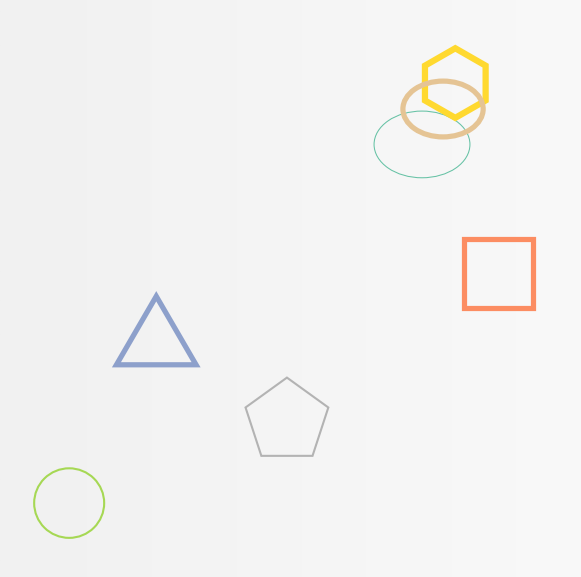[{"shape": "oval", "thickness": 0.5, "radius": 0.41, "center": [0.726, 0.749]}, {"shape": "square", "thickness": 2.5, "radius": 0.3, "center": [0.857, 0.525]}, {"shape": "triangle", "thickness": 2.5, "radius": 0.4, "center": [0.269, 0.407]}, {"shape": "circle", "thickness": 1, "radius": 0.3, "center": [0.119, 0.128]}, {"shape": "hexagon", "thickness": 3, "radius": 0.3, "center": [0.783, 0.855]}, {"shape": "oval", "thickness": 2.5, "radius": 0.35, "center": [0.762, 0.81]}, {"shape": "pentagon", "thickness": 1, "radius": 0.37, "center": [0.494, 0.27]}]